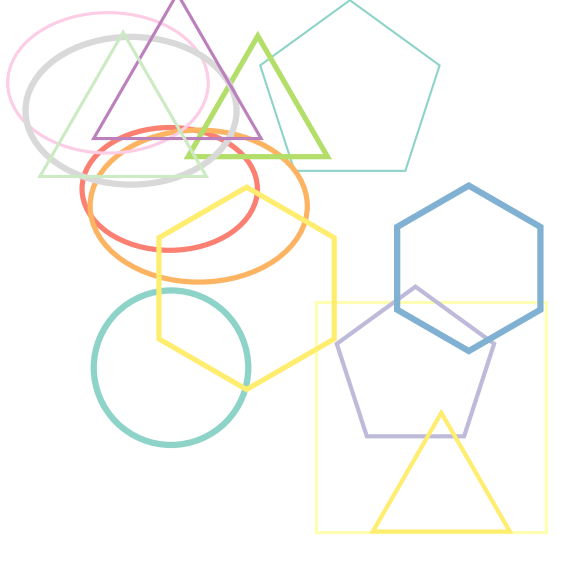[{"shape": "pentagon", "thickness": 1, "radius": 0.82, "center": [0.606, 0.835]}, {"shape": "circle", "thickness": 3, "radius": 0.67, "center": [0.296, 0.362]}, {"shape": "square", "thickness": 1.5, "radius": 0.99, "center": [0.746, 0.277]}, {"shape": "pentagon", "thickness": 2, "radius": 0.72, "center": [0.719, 0.36]}, {"shape": "oval", "thickness": 2.5, "radius": 0.76, "center": [0.294, 0.672]}, {"shape": "hexagon", "thickness": 3, "radius": 0.72, "center": [0.812, 0.535]}, {"shape": "oval", "thickness": 2.5, "radius": 0.94, "center": [0.344, 0.642]}, {"shape": "triangle", "thickness": 2.5, "radius": 0.7, "center": [0.446, 0.798]}, {"shape": "oval", "thickness": 1.5, "radius": 0.87, "center": [0.187, 0.856]}, {"shape": "oval", "thickness": 3, "radius": 0.91, "center": [0.227, 0.807]}, {"shape": "triangle", "thickness": 1.5, "radius": 0.84, "center": [0.307, 0.843]}, {"shape": "triangle", "thickness": 1.5, "radius": 0.83, "center": [0.213, 0.777]}, {"shape": "hexagon", "thickness": 2.5, "radius": 0.88, "center": [0.427, 0.5]}, {"shape": "triangle", "thickness": 2, "radius": 0.68, "center": [0.764, 0.147]}]